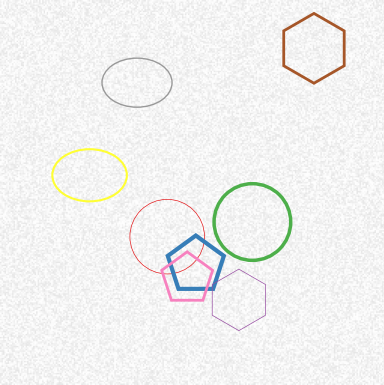[{"shape": "circle", "thickness": 0.5, "radius": 0.48, "center": [0.434, 0.385]}, {"shape": "pentagon", "thickness": 3, "radius": 0.38, "center": [0.509, 0.312]}, {"shape": "circle", "thickness": 2.5, "radius": 0.5, "center": [0.656, 0.423]}, {"shape": "hexagon", "thickness": 0.5, "radius": 0.4, "center": [0.62, 0.221]}, {"shape": "oval", "thickness": 1.5, "radius": 0.48, "center": [0.233, 0.545]}, {"shape": "hexagon", "thickness": 2, "radius": 0.45, "center": [0.816, 0.874]}, {"shape": "pentagon", "thickness": 2, "radius": 0.35, "center": [0.486, 0.276]}, {"shape": "oval", "thickness": 1, "radius": 0.45, "center": [0.356, 0.785]}]